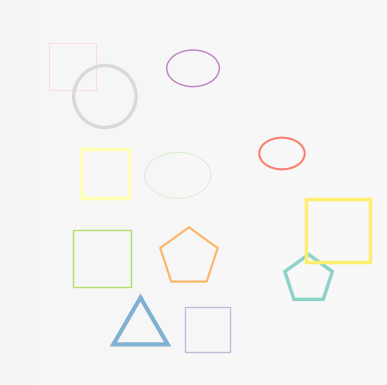[{"shape": "pentagon", "thickness": 2.5, "radius": 0.32, "center": [0.796, 0.275]}, {"shape": "square", "thickness": 2.5, "radius": 0.31, "center": [0.271, 0.549]}, {"shape": "square", "thickness": 1, "radius": 0.29, "center": [0.534, 0.144]}, {"shape": "oval", "thickness": 1.5, "radius": 0.29, "center": [0.728, 0.601]}, {"shape": "triangle", "thickness": 3, "radius": 0.41, "center": [0.363, 0.146]}, {"shape": "pentagon", "thickness": 1.5, "radius": 0.39, "center": [0.488, 0.332]}, {"shape": "square", "thickness": 1, "radius": 0.37, "center": [0.263, 0.328]}, {"shape": "square", "thickness": 0.5, "radius": 0.31, "center": [0.187, 0.827]}, {"shape": "circle", "thickness": 2.5, "radius": 0.4, "center": [0.271, 0.749]}, {"shape": "oval", "thickness": 1, "radius": 0.34, "center": [0.498, 0.823]}, {"shape": "oval", "thickness": 0.5, "radius": 0.43, "center": [0.459, 0.545]}, {"shape": "square", "thickness": 2.5, "radius": 0.41, "center": [0.871, 0.401]}]